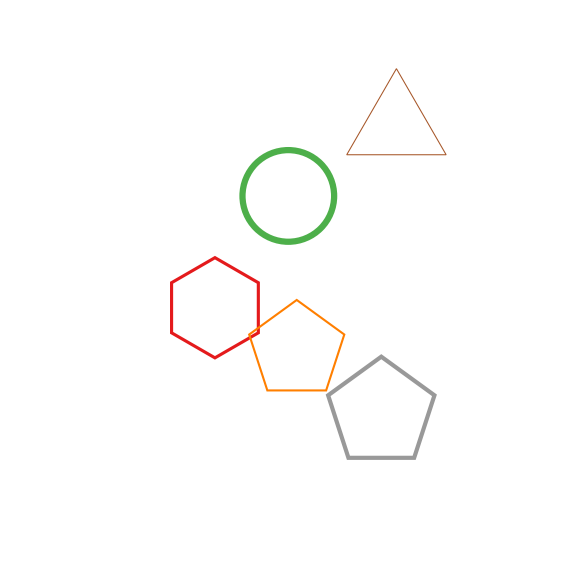[{"shape": "hexagon", "thickness": 1.5, "radius": 0.43, "center": [0.372, 0.466]}, {"shape": "circle", "thickness": 3, "radius": 0.4, "center": [0.499, 0.66]}, {"shape": "pentagon", "thickness": 1, "radius": 0.43, "center": [0.514, 0.393]}, {"shape": "triangle", "thickness": 0.5, "radius": 0.5, "center": [0.686, 0.781]}, {"shape": "pentagon", "thickness": 2, "radius": 0.48, "center": [0.66, 0.285]}]